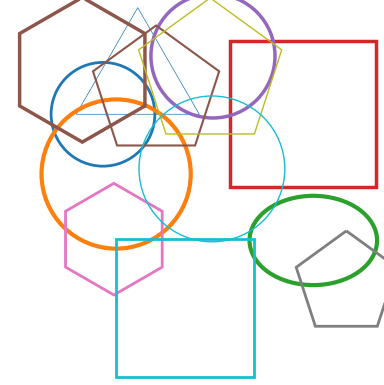[{"shape": "circle", "thickness": 2, "radius": 0.67, "center": [0.267, 0.703]}, {"shape": "triangle", "thickness": 0.5, "radius": 0.92, "center": [0.358, 0.796]}, {"shape": "circle", "thickness": 3, "radius": 0.97, "center": [0.302, 0.548]}, {"shape": "oval", "thickness": 3, "radius": 0.83, "center": [0.814, 0.375]}, {"shape": "square", "thickness": 2.5, "radius": 0.95, "center": [0.786, 0.703]}, {"shape": "circle", "thickness": 2.5, "radius": 0.81, "center": [0.553, 0.855]}, {"shape": "pentagon", "thickness": 1.5, "radius": 0.86, "center": [0.405, 0.762]}, {"shape": "hexagon", "thickness": 2.5, "radius": 0.94, "center": [0.214, 0.819]}, {"shape": "hexagon", "thickness": 2, "radius": 0.72, "center": [0.296, 0.379]}, {"shape": "pentagon", "thickness": 2, "radius": 0.68, "center": [0.9, 0.263]}, {"shape": "pentagon", "thickness": 1, "radius": 0.98, "center": [0.546, 0.81]}, {"shape": "square", "thickness": 2, "radius": 0.89, "center": [0.481, 0.2]}, {"shape": "circle", "thickness": 1, "radius": 0.95, "center": [0.55, 0.561]}]